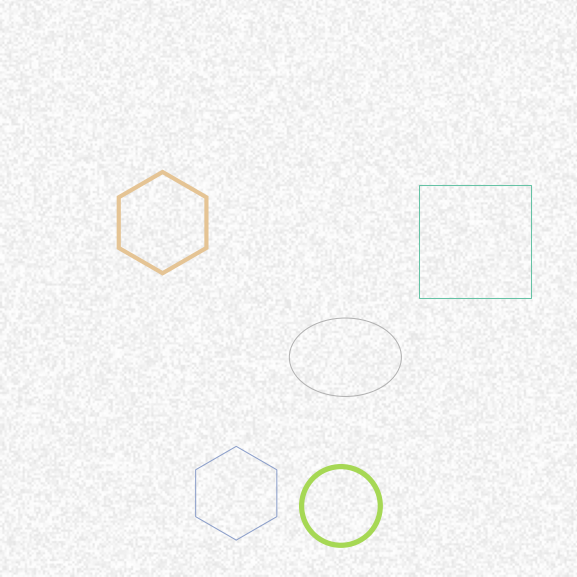[{"shape": "square", "thickness": 0.5, "radius": 0.49, "center": [0.823, 0.581]}, {"shape": "hexagon", "thickness": 0.5, "radius": 0.41, "center": [0.409, 0.145]}, {"shape": "circle", "thickness": 2.5, "radius": 0.34, "center": [0.59, 0.123]}, {"shape": "hexagon", "thickness": 2, "radius": 0.44, "center": [0.282, 0.614]}, {"shape": "oval", "thickness": 0.5, "radius": 0.49, "center": [0.598, 0.381]}]